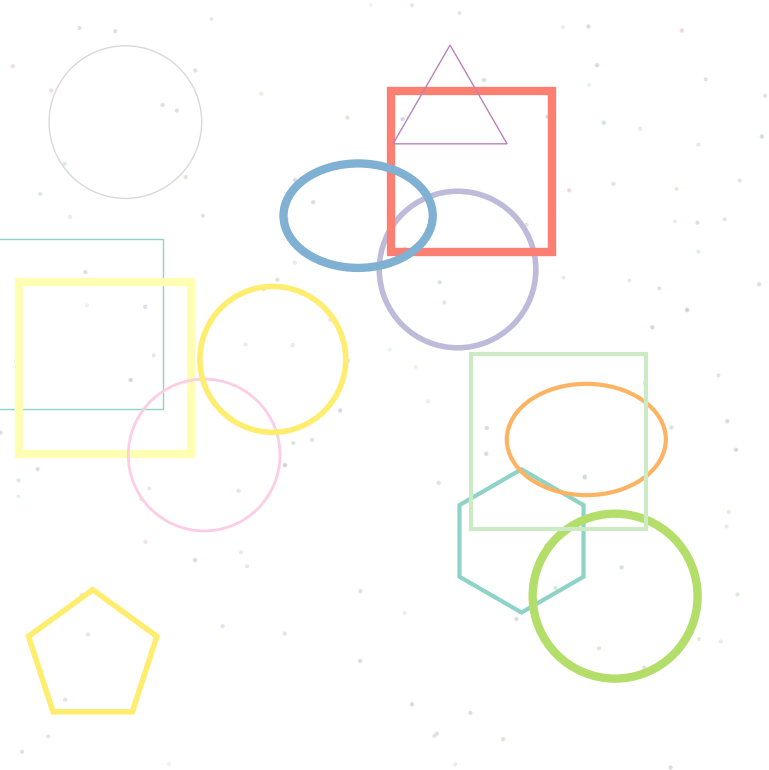[{"shape": "square", "thickness": 0.5, "radius": 0.55, "center": [0.101, 0.579]}, {"shape": "hexagon", "thickness": 1.5, "radius": 0.47, "center": [0.677, 0.298]}, {"shape": "square", "thickness": 3, "radius": 0.56, "center": [0.136, 0.522]}, {"shape": "circle", "thickness": 2, "radius": 0.51, "center": [0.594, 0.65]}, {"shape": "square", "thickness": 3, "radius": 0.52, "center": [0.613, 0.777]}, {"shape": "oval", "thickness": 3, "radius": 0.48, "center": [0.465, 0.72]}, {"shape": "oval", "thickness": 1.5, "radius": 0.52, "center": [0.761, 0.429]}, {"shape": "circle", "thickness": 3, "radius": 0.54, "center": [0.799, 0.226]}, {"shape": "circle", "thickness": 1, "radius": 0.49, "center": [0.265, 0.409]}, {"shape": "circle", "thickness": 0.5, "radius": 0.5, "center": [0.163, 0.841]}, {"shape": "triangle", "thickness": 0.5, "radius": 0.43, "center": [0.585, 0.856]}, {"shape": "square", "thickness": 1.5, "radius": 0.57, "center": [0.725, 0.427]}, {"shape": "pentagon", "thickness": 2, "radius": 0.44, "center": [0.12, 0.146]}, {"shape": "circle", "thickness": 2, "radius": 0.47, "center": [0.354, 0.533]}]